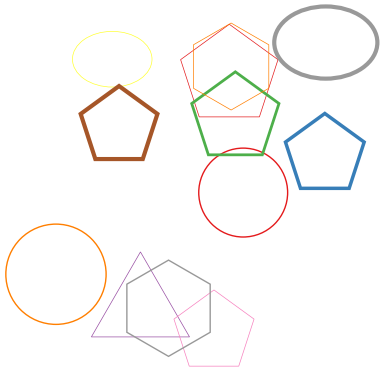[{"shape": "pentagon", "thickness": 0.5, "radius": 0.66, "center": [0.596, 0.804]}, {"shape": "circle", "thickness": 1, "radius": 0.58, "center": [0.632, 0.5]}, {"shape": "pentagon", "thickness": 2.5, "radius": 0.54, "center": [0.844, 0.598]}, {"shape": "pentagon", "thickness": 2, "radius": 0.6, "center": [0.611, 0.694]}, {"shape": "triangle", "thickness": 0.5, "radius": 0.74, "center": [0.365, 0.198]}, {"shape": "hexagon", "thickness": 0.5, "radius": 0.56, "center": [0.6, 0.827]}, {"shape": "circle", "thickness": 1, "radius": 0.65, "center": [0.145, 0.288]}, {"shape": "oval", "thickness": 0.5, "radius": 0.52, "center": [0.292, 0.846]}, {"shape": "pentagon", "thickness": 3, "radius": 0.52, "center": [0.309, 0.672]}, {"shape": "pentagon", "thickness": 0.5, "radius": 0.55, "center": [0.556, 0.137]}, {"shape": "oval", "thickness": 3, "radius": 0.67, "center": [0.846, 0.889]}, {"shape": "hexagon", "thickness": 1, "radius": 0.62, "center": [0.438, 0.199]}]